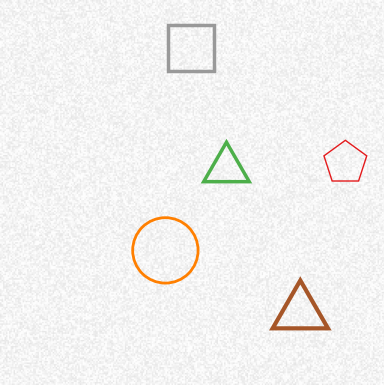[{"shape": "pentagon", "thickness": 1, "radius": 0.29, "center": [0.897, 0.577]}, {"shape": "triangle", "thickness": 2.5, "radius": 0.34, "center": [0.588, 0.562]}, {"shape": "circle", "thickness": 2, "radius": 0.42, "center": [0.43, 0.35]}, {"shape": "triangle", "thickness": 3, "radius": 0.42, "center": [0.78, 0.189]}, {"shape": "square", "thickness": 2.5, "radius": 0.3, "center": [0.497, 0.875]}]